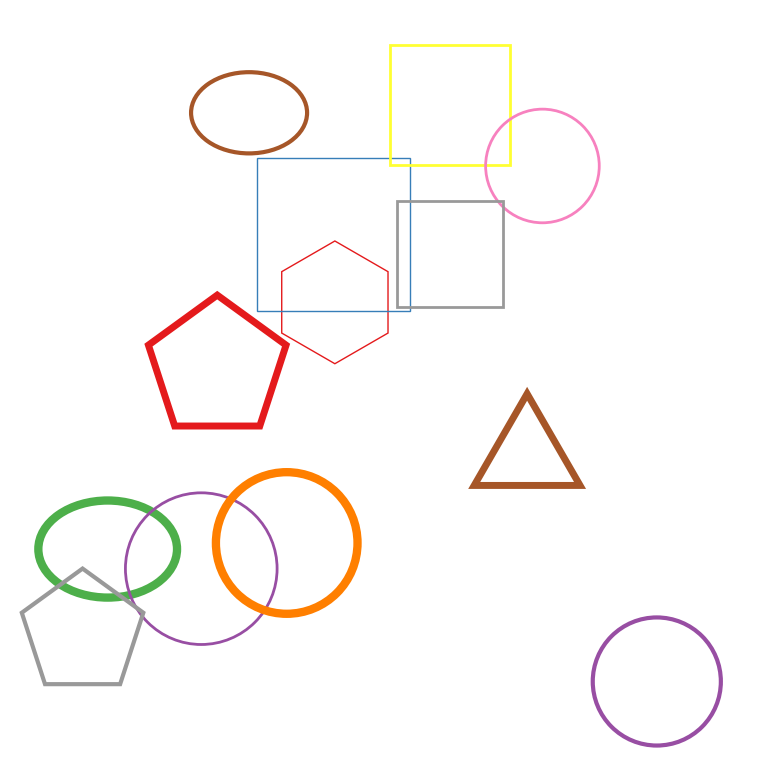[{"shape": "pentagon", "thickness": 2.5, "radius": 0.47, "center": [0.282, 0.523]}, {"shape": "hexagon", "thickness": 0.5, "radius": 0.4, "center": [0.435, 0.607]}, {"shape": "square", "thickness": 0.5, "radius": 0.49, "center": [0.433, 0.695]}, {"shape": "oval", "thickness": 3, "radius": 0.45, "center": [0.14, 0.287]}, {"shape": "circle", "thickness": 1.5, "radius": 0.42, "center": [0.853, 0.115]}, {"shape": "circle", "thickness": 1, "radius": 0.49, "center": [0.261, 0.261]}, {"shape": "circle", "thickness": 3, "radius": 0.46, "center": [0.372, 0.295]}, {"shape": "square", "thickness": 1, "radius": 0.39, "center": [0.584, 0.863]}, {"shape": "triangle", "thickness": 2.5, "radius": 0.4, "center": [0.685, 0.409]}, {"shape": "oval", "thickness": 1.5, "radius": 0.38, "center": [0.323, 0.854]}, {"shape": "circle", "thickness": 1, "radius": 0.37, "center": [0.704, 0.784]}, {"shape": "pentagon", "thickness": 1.5, "radius": 0.41, "center": [0.107, 0.179]}, {"shape": "square", "thickness": 1, "radius": 0.34, "center": [0.585, 0.671]}]